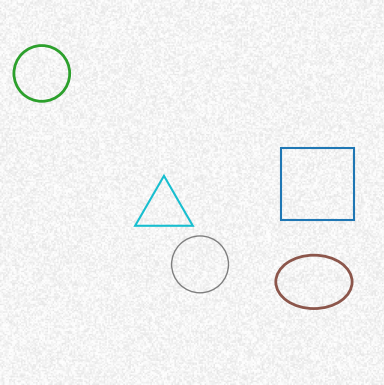[{"shape": "square", "thickness": 1.5, "radius": 0.47, "center": [0.824, 0.522]}, {"shape": "circle", "thickness": 2, "radius": 0.36, "center": [0.109, 0.809]}, {"shape": "oval", "thickness": 2, "radius": 0.5, "center": [0.815, 0.268]}, {"shape": "circle", "thickness": 1, "radius": 0.37, "center": [0.52, 0.313]}, {"shape": "triangle", "thickness": 1.5, "radius": 0.43, "center": [0.426, 0.457]}]